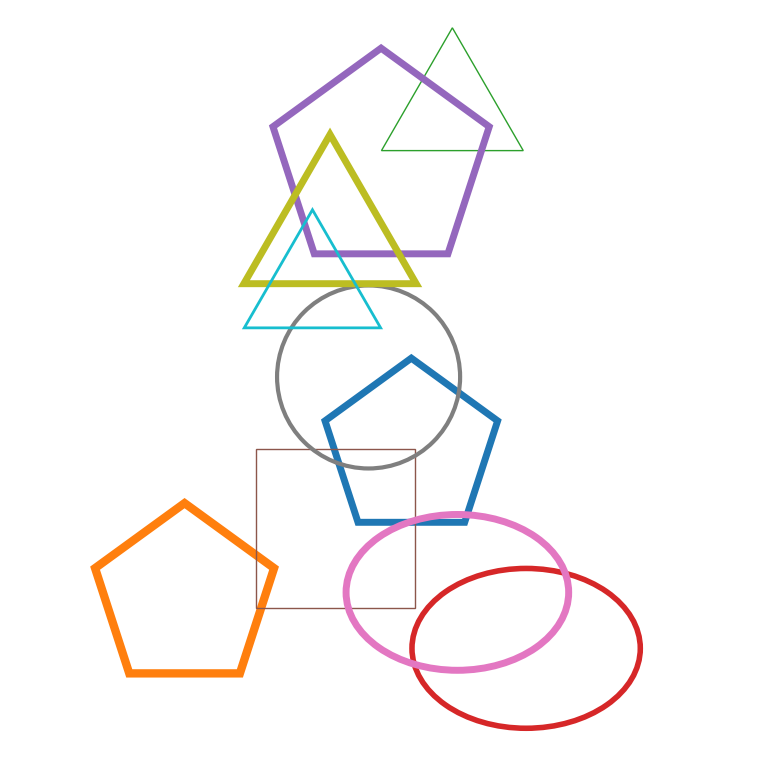[{"shape": "pentagon", "thickness": 2.5, "radius": 0.59, "center": [0.534, 0.417]}, {"shape": "pentagon", "thickness": 3, "radius": 0.61, "center": [0.24, 0.224]}, {"shape": "triangle", "thickness": 0.5, "radius": 0.53, "center": [0.587, 0.858]}, {"shape": "oval", "thickness": 2, "radius": 0.74, "center": [0.683, 0.158]}, {"shape": "pentagon", "thickness": 2.5, "radius": 0.74, "center": [0.495, 0.79]}, {"shape": "square", "thickness": 0.5, "radius": 0.52, "center": [0.436, 0.313]}, {"shape": "oval", "thickness": 2.5, "radius": 0.72, "center": [0.594, 0.231]}, {"shape": "circle", "thickness": 1.5, "radius": 0.59, "center": [0.479, 0.51]}, {"shape": "triangle", "thickness": 2.5, "radius": 0.65, "center": [0.429, 0.696]}, {"shape": "triangle", "thickness": 1, "radius": 0.51, "center": [0.406, 0.625]}]